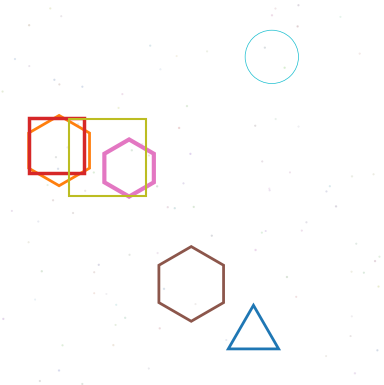[{"shape": "triangle", "thickness": 2, "radius": 0.38, "center": [0.658, 0.132]}, {"shape": "hexagon", "thickness": 2, "radius": 0.46, "center": [0.153, 0.609]}, {"shape": "square", "thickness": 2.5, "radius": 0.36, "center": [0.146, 0.622]}, {"shape": "hexagon", "thickness": 2, "radius": 0.48, "center": [0.497, 0.263]}, {"shape": "hexagon", "thickness": 3, "radius": 0.37, "center": [0.335, 0.564]}, {"shape": "square", "thickness": 1.5, "radius": 0.49, "center": [0.279, 0.591]}, {"shape": "circle", "thickness": 0.5, "radius": 0.35, "center": [0.706, 0.852]}]